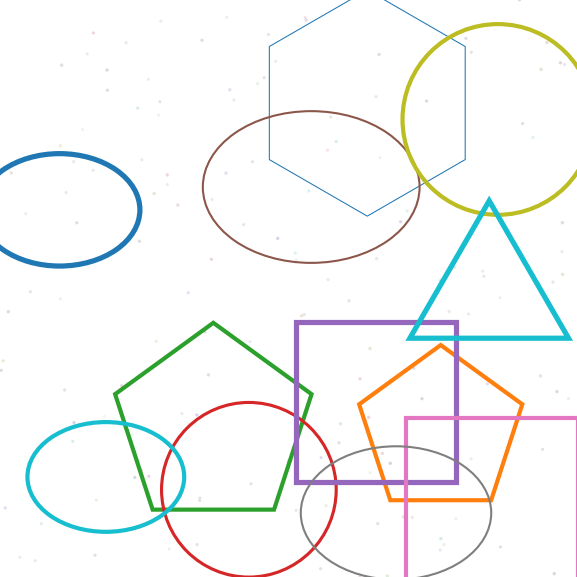[{"shape": "hexagon", "thickness": 0.5, "radius": 0.98, "center": [0.636, 0.821]}, {"shape": "oval", "thickness": 2.5, "radius": 0.7, "center": [0.103, 0.636]}, {"shape": "pentagon", "thickness": 2, "radius": 0.74, "center": [0.763, 0.253]}, {"shape": "pentagon", "thickness": 2, "radius": 0.89, "center": [0.369, 0.261]}, {"shape": "circle", "thickness": 1.5, "radius": 0.76, "center": [0.431, 0.151]}, {"shape": "square", "thickness": 2.5, "radius": 0.69, "center": [0.651, 0.302]}, {"shape": "oval", "thickness": 1, "radius": 0.94, "center": [0.539, 0.675]}, {"shape": "square", "thickness": 2, "radius": 0.74, "center": [0.852, 0.126]}, {"shape": "oval", "thickness": 1, "radius": 0.82, "center": [0.686, 0.111]}, {"shape": "circle", "thickness": 2, "radius": 0.83, "center": [0.862, 0.792]}, {"shape": "oval", "thickness": 2, "radius": 0.68, "center": [0.183, 0.173]}, {"shape": "triangle", "thickness": 2.5, "radius": 0.79, "center": [0.847, 0.493]}]